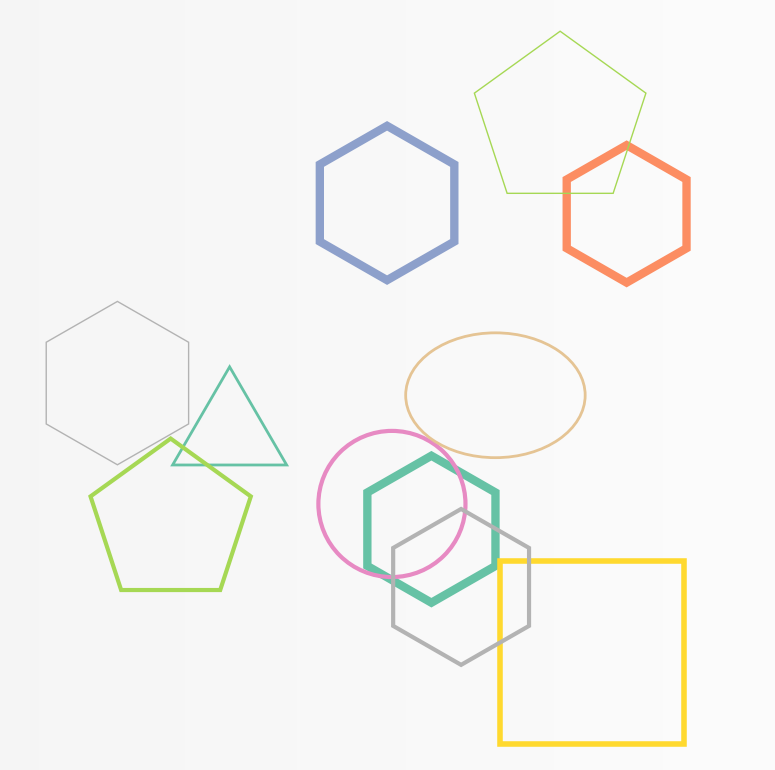[{"shape": "hexagon", "thickness": 3, "radius": 0.48, "center": [0.557, 0.313]}, {"shape": "triangle", "thickness": 1, "radius": 0.42, "center": [0.296, 0.439]}, {"shape": "hexagon", "thickness": 3, "radius": 0.45, "center": [0.809, 0.722]}, {"shape": "hexagon", "thickness": 3, "radius": 0.5, "center": [0.499, 0.736]}, {"shape": "circle", "thickness": 1.5, "radius": 0.47, "center": [0.506, 0.345]}, {"shape": "pentagon", "thickness": 1.5, "radius": 0.54, "center": [0.22, 0.322]}, {"shape": "pentagon", "thickness": 0.5, "radius": 0.58, "center": [0.723, 0.843]}, {"shape": "square", "thickness": 2, "radius": 0.59, "center": [0.764, 0.152]}, {"shape": "oval", "thickness": 1, "radius": 0.58, "center": [0.639, 0.487]}, {"shape": "hexagon", "thickness": 1.5, "radius": 0.51, "center": [0.595, 0.238]}, {"shape": "hexagon", "thickness": 0.5, "radius": 0.53, "center": [0.151, 0.502]}]